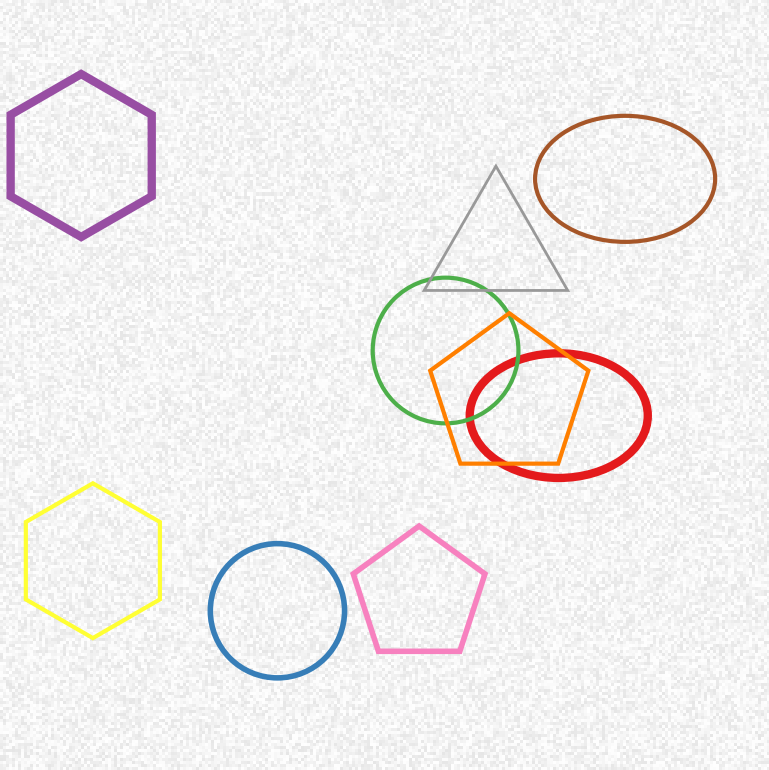[{"shape": "oval", "thickness": 3, "radius": 0.58, "center": [0.726, 0.46]}, {"shape": "circle", "thickness": 2, "radius": 0.44, "center": [0.36, 0.207]}, {"shape": "circle", "thickness": 1.5, "radius": 0.47, "center": [0.579, 0.545]}, {"shape": "hexagon", "thickness": 3, "radius": 0.53, "center": [0.105, 0.798]}, {"shape": "pentagon", "thickness": 1.5, "radius": 0.54, "center": [0.661, 0.485]}, {"shape": "hexagon", "thickness": 1.5, "radius": 0.5, "center": [0.121, 0.272]}, {"shape": "oval", "thickness": 1.5, "radius": 0.58, "center": [0.812, 0.768]}, {"shape": "pentagon", "thickness": 2, "radius": 0.45, "center": [0.544, 0.227]}, {"shape": "triangle", "thickness": 1, "radius": 0.54, "center": [0.644, 0.677]}]